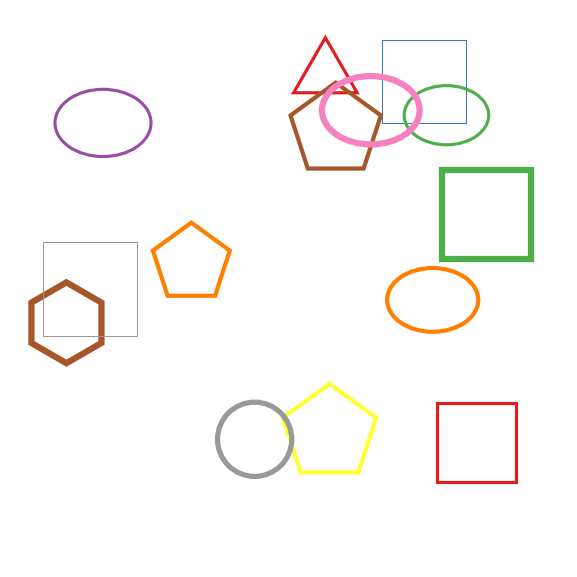[{"shape": "square", "thickness": 1.5, "radius": 0.34, "center": [0.825, 0.233]}, {"shape": "triangle", "thickness": 1.5, "radius": 0.32, "center": [0.563, 0.87]}, {"shape": "square", "thickness": 0.5, "radius": 0.36, "center": [0.734, 0.857]}, {"shape": "square", "thickness": 3, "radius": 0.39, "center": [0.842, 0.627]}, {"shape": "oval", "thickness": 1.5, "radius": 0.37, "center": [0.773, 0.8]}, {"shape": "oval", "thickness": 1.5, "radius": 0.42, "center": [0.178, 0.786]}, {"shape": "pentagon", "thickness": 2, "radius": 0.35, "center": [0.331, 0.544]}, {"shape": "oval", "thickness": 2, "radius": 0.39, "center": [0.749, 0.48]}, {"shape": "pentagon", "thickness": 2, "radius": 0.42, "center": [0.571, 0.25]}, {"shape": "pentagon", "thickness": 2, "radius": 0.41, "center": [0.581, 0.774]}, {"shape": "hexagon", "thickness": 3, "radius": 0.35, "center": [0.115, 0.44]}, {"shape": "oval", "thickness": 3, "radius": 0.42, "center": [0.642, 0.808]}, {"shape": "circle", "thickness": 2.5, "radius": 0.32, "center": [0.441, 0.238]}, {"shape": "square", "thickness": 0.5, "radius": 0.41, "center": [0.156, 0.499]}]